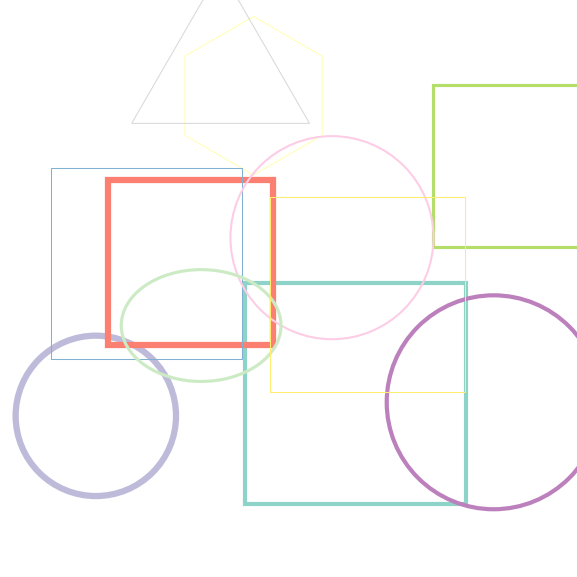[{"shape": "square", "thickness": 2, "radius": 0.96, "center": [0.616, 0.318]}, {"shape": "hexagon", "thickness": 0.5, "radius": 0.69, "center": [0.439, 0.833]}, {"shape": "circle", "thickness": 3, "radius": 0.69, "center": [0.166, 0.279]}, {"shape": "square", "thickness": 3, "radius": 0.71, "center": [0.33, 0.545]}, {"shape": "square", "thickness": 0.5, "radius": 0.83, "center": [0.253, 0.543]}, {"shape": "square", "thickness": 1.5, "radius": 0.7, "center": [0.889, 0.712]}, {"shape": "circle", "thickness": 1, "radius": 0.88, "center": [0.575, 0.588]}, {"shape": "triangle", "thickness": 0.5, "radius": 0.89, "center": [0.382, 0.874]}, {"shape": "circle", "thickness": 2, "radius": 0.93, "center": [0.855, 0.303]}, {"shape": "oval", "thickness": 1.5, "radius": 0.69, "center": [0.348, 0.435]}, {"shape": "square", "thickness": 0.5, "radius": 0.84, "center": [0.636, 0.489]}]